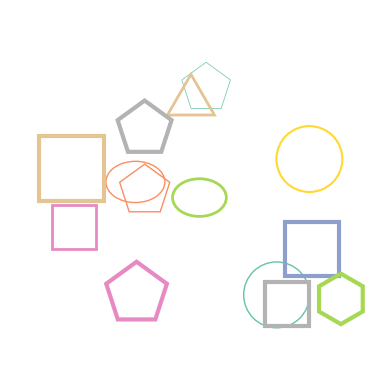[{"shape": "circle", "thickness": 1, "radius": 0.43, "center": [0.718, 0.234]}, {"shape": "pentagon", "thickness": 0.5, "radius": 0.33, "center": [0.535, 0.772]}, {"shape": "oval", "thickness": 1, "radius": 0.38, "center": [0.352, 0.527]}, {"shape": "pentagon", "thickness": 1, "radius": 0.34, "center": [0.376, 0.505]}, {"shape": "square", "thickness": 3, "radius": 0.35, "center": [0.811, 0.353]}, {"shape": "square", "thickness": 2, "radius": 0.29, "center": [0.192, 0.411]}, {"shape": "pentagon", "thickness": 3, "radius": 0.41, "center": [0.355, 0.237]}, {"shape": "oval", "thickness": 2, "radius": 0.35, "center": [0.518, 0.487]}, {"shape": "hexagon", "thickness": 3, "radius": 0.33, "center": [0.885, 0.224]}, {"shape": "circle", "thickness": 1.5, "radius": 0.43, "center": [0.804, 0.587]}, {"shape": "triangle", "thickness": 2, "radius": 0.35, "center": [0.496, 0.736]}, {"shape": "square", "thickness": 3, "radius": 0.42, "center": [0.185, 0.562]}, {"shape": "square", "thickness": 3, "radius": 0.29, "center": [0.745, 0.211]}, {"shape": "pentagon", "thickness": 3, "radius": 0.37, "center": [0.376, 0.665]}]